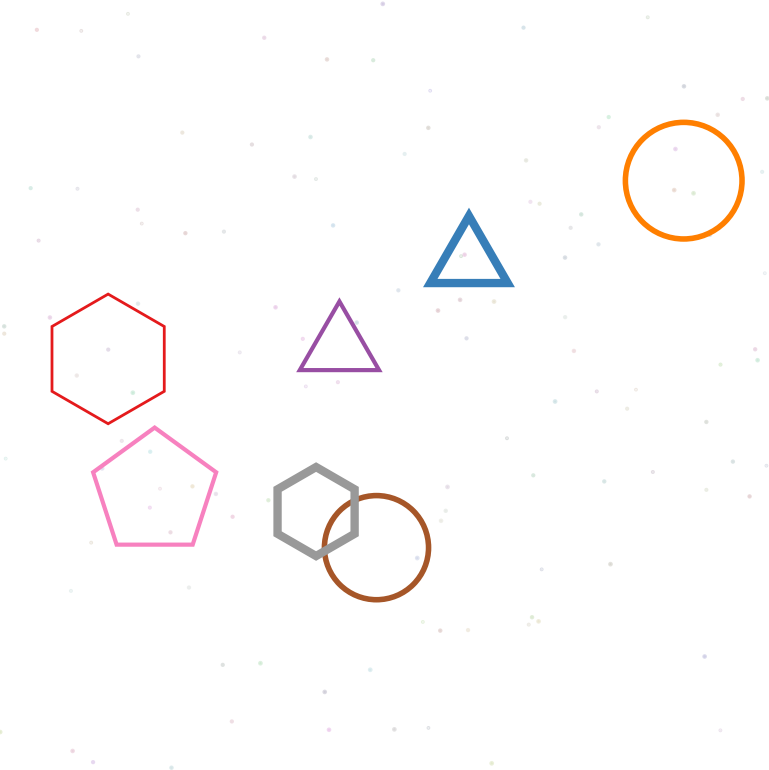[{"shape": "hexagon", "thickness": 1, "radius": 0.42, "center": [0.14, 0.534]}, {"shape": "triangle", "thickness": 3, "radius": 0.29, "center": [0.609, 0.661]}, {"shape": "triangle", "thickness": 1.5, "radius": 0.3, "center": [0.441, 0.549]}, {"shape": "circle", "thickness": 2, "radius": 0.38, "center": [0.888, 0.765]}, {"shape": "circle", "thickness": 2, "radius": 0.34, "center": [0.489, 0.289]}, {"shape": "pentagon", "thickness": 1.5, "radius": 0.42, "center": [0.201, 0.361]}, {"shape": "hexagon", "thickness": 3, "radius": 0.29, "center": [0.411, 0.336]}]